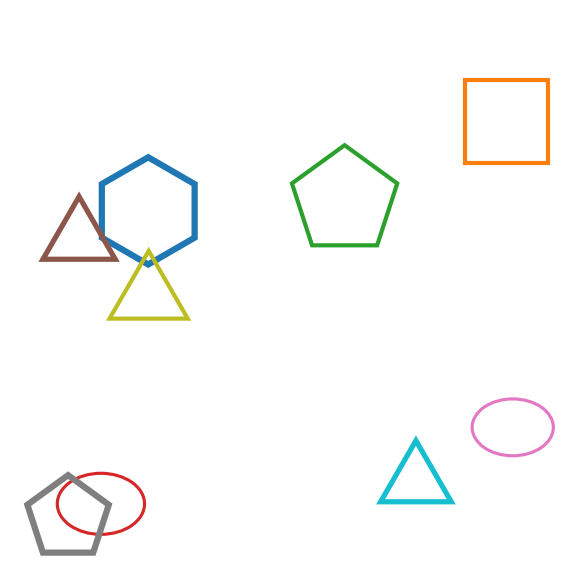[{"shape": "hexagon", "thickness": 3, "radius": 0.46, "center": [0.257, 0.634]}, {"shape": "square", "thickness": 2, "radius": 0.36, "center": [0.877, 0.789]}, {"shape": "pentagon", "thickness": 2, "radius": 0.48, "center": [0.597, 0.652]}, {"shape": "oval", "thickness": 1.5, "radius": 0.38, "center": [0.175, 0.127]}, {"shape": "triangle", "thickness": 2.5, "radius": 0.36, "center": [0.137, 0.586]}, {"shape": "oval", "thickness": 1.5, "radius": 0.35, "center": [0.888, 0.259]}, {"shape": "pentagon", "thickness": 3, "radius": 0.37, "center": [0.118, 0.102]}, {"shape": "triangle", "thickness": 2, "radius": 0.39, "center": [0.257, 0.487]}, {"shape": "triangle", "thickness": 2.5, "radius": 0.35, "center": [0.72, 0.166]}]